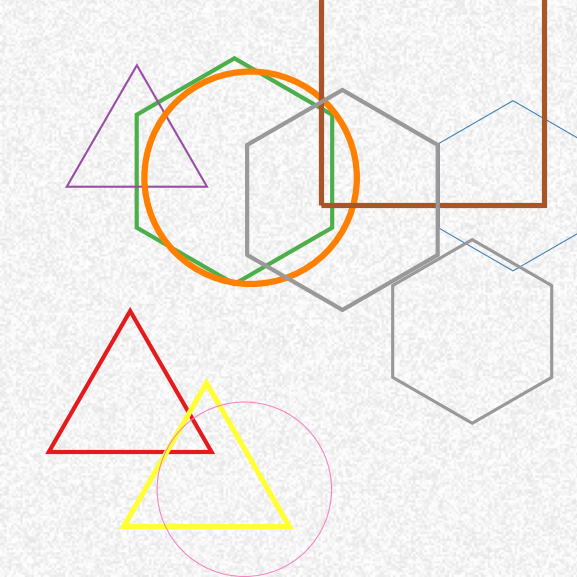[{"shape": "triangle", "thickness": 2, "radius": 0.81, "center": [0.225, 0.298]}, {"shape": "hexagon", "thickness": 0.5, "radius": 0.74, "center": [0.888, 0.677]}, {"shape": "hexagon", "thickness": 2, "radius": 0.98, "center": [0.406, 0.703]}, {"shape": "triangle", "thickness": 1, "radius": 0.7, "center": [0.237, 0.746]}, {"shape": "circle", "thickness": 3, "radius": 0.92, "center": [0.434, 0.691]}, {"shape": "triangle", "thickness": 2.5, "radius": 0.83, "center": [0.358, 0.17]}, {"shape": "square", "thickness": 2.5, "radius": 0.97, "center": [0.749, 0.838]}, {"shape": "circle", "thickness": 0.5, "radius": 0.76, "center": [0.423, 0.152]}, {"shape": "hexagon", "thickness": 2, "radius": 0.95, "center": [0.593, 0.653]}, {"shape": "hexagon", "thickness": 1.5, "radius": 0.79, "center": [0.818, 0.425]}]